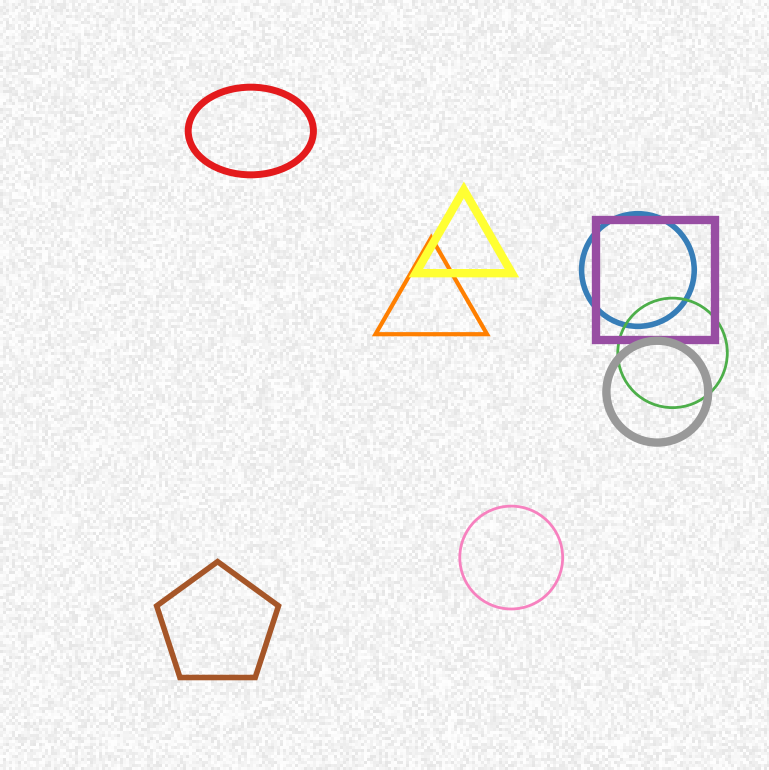[{"shape": "oval", "thickness": 2.5, "radius": 0.41, "center": [0.326, 0.83]}, {"shape": "circle", "thickness": 2, "radius": 0.37, "center": [0.828, 0.649]}, {"shape": "circle", "thickness": 1, "radius": 0.36, "center": [0.873, 0.542]}, {"shape": "square", "thickness": 3, "radius": 0.39, "center": [0.851, 0.636]}, {"shape": "triangle", "thickness": 1.5, "radius": 0.42, "center": [0.56, 0.608]}, {"shape": "triangle", "thickness": 3, "radius": 0.36, "center": [0.602, 0.681]}, {"shape": "pentagon", "thickness": 2, "radius": 0.42, "center": [0.283, 0.187]}, {"shape": "circle", "thickness": 1, "radius": 0.33, "center": [0.664, 0.276]}, {"shape": "circle", "thickness": 3, "radius": 0.33, "center": [0.854, 0.491]}]